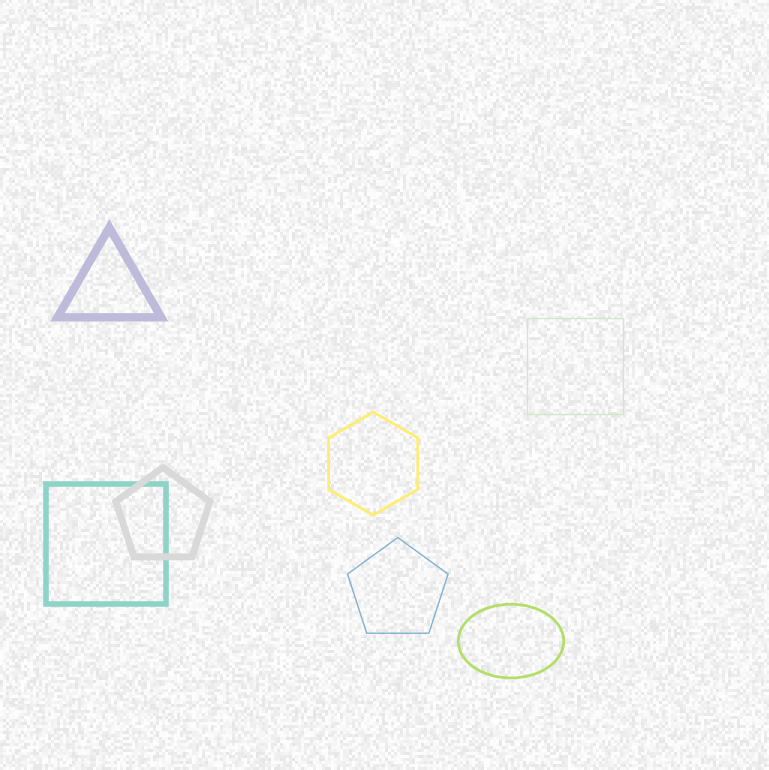[{"shape": "square", "thickness": 2, "radius": 0.39, "center": [0.137, 0.294]}, {"shape": "triangle", "thickness": 3, "radius": 0.39, "center": [0.142, 0.627]}, {"shape": "pentagon", "thickness": 0.5, "radius": 0.34, "center": [0.517, 0.233]}, {"shape": "oval", "thickness": 1, "radius": 0.34, "center": [0.664, 0.167]}, {"shape": "pentagon", "thickness": 2.5, "radius": 0.32, "center": [0.212, 0.329]}, {"shape": "square", "thickness": 0.5, "radius": 0.31, "center": [0.747, 0.524]}, {"shape": "hexagon", "thickness": 1, "radius": 0.33, "center": [0.485, 0.398]}]